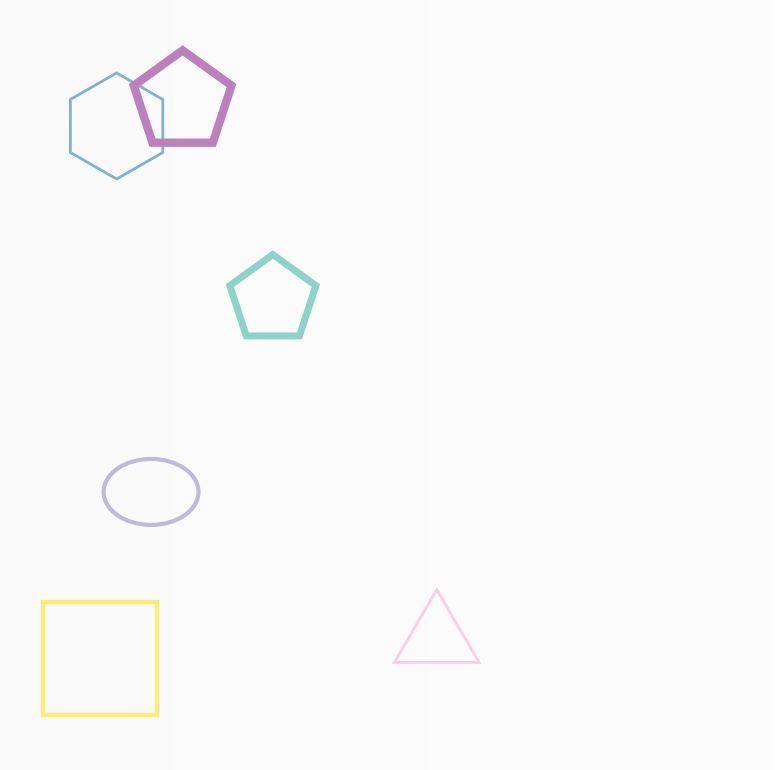[{"shape": "pentagon", "thickness": 2.5, "radius": 0.29, "center": [0.352, 0.611]}, {"shape": "oval", "thickness": 1.5, "radius": 0.31, "center": [0.195, 0.361]}, {"shape": "hexagon", "thickness": 1, "radius": 0.34, "center": [0.15, 0.836]}, {"shape": "triangle", "thickness": 1, "radius": 0.32, "center": [0.564, 0.171]}, {"shape": "pentagon", "thickness": 3, "radius": 0.33, "center": [0.236, 0.868]}, {"shape": "square", "thickness": 1.5, "radius": 0.37, "center": [0.129, 0.145]}]